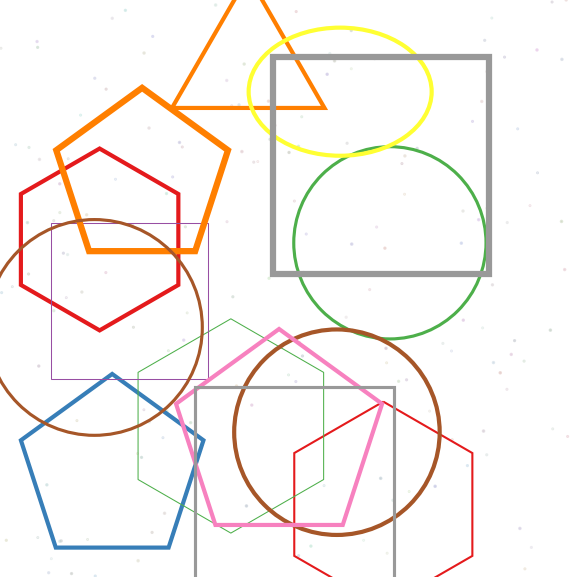[{"shape": "hexagon", "thickness": 2, "radius": 0.79, "center": [0.173, 0.584]}, {"shape": "hexagon", "thickness": 1, "radius": 0.89, "center": [0.664, 0.126]}, {"shape": "pentagon", "thickness": 2, "radius": 0.83, "center": [0.194, 0.185]}, {"shape": "circle", "thickness": 1.5, "radius": 0.83, "center": [0.675, 0.579]}, {"shape": "hexagon", "thickness": 0.5, "radius": 0.93, "center": [0.4, 0.262]}, {"shape": "square", "thickness": 0.5, "radius": 0.68, "center": [0.224, 0.478]}, {"shape": "triangle", "thickness": 2, "radius": 0.76, "center": [0.43, 0.888]}, {"shape": "pentagon", "thickness": 3, "radius": 0.78, "center": [0.246, 0.691]}, {"shape": "oval", "thickness": 2, "radius": 0.79, "center": [0.589, 0.84]}, {"shape": "circle", "thickness": 1.5, "radius": 0.93, "center": [0.164, 0.432]}, {"shape": "circle", "thickness": 2, "radius": 0.89, "center": [0.583, 0.251]}, {"shape": "pentagon", "thickness": 2, "radius": 0.94, "center": [0.483, 0.242]}, {"shape": "square", "thickness": 1.5, "radius": 0.86, "center": [0.51, 0.156]}, {"shape": "square", "thickness": 3, "radius": 0.94, "center": [0.66, 0.713]}]